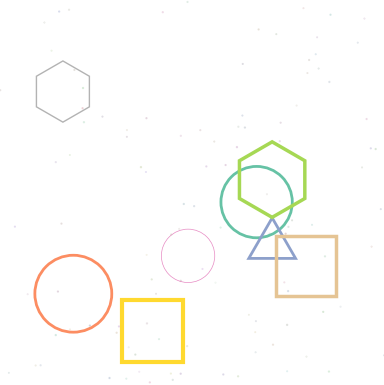[{"shape": "circle", "thickness": 2, "radius": 0.46, "center": [0.667, 0.475]}, {"shape": "circle", "thickness": 2, "radius": 0.5, "center": [0.19, 0.237]}, {"shape": "triangle", "thickness": 2, "radius": 0.35, "center": [0.707, 0.364]}, {"shape": "circle", "thickness": 0.5, "radius": 0.35, "center": [0.488, 0.335]}, {"shape": "hexagon", "thickness": 2.5, "radius": 0.49, "center": [0.707, 0.533]}, {"shape": "square", "thickness": 3, "radius": 0.4, "center": [0.396, 0.141]}, {"shape": "square", "thickness": 2.5, "radius": 0.39, "center": [0.794, 0.31]}, {"shape": "hexagon", "thickness": 1, "radius": 0.4, "center": [0.163, 0.762]}]